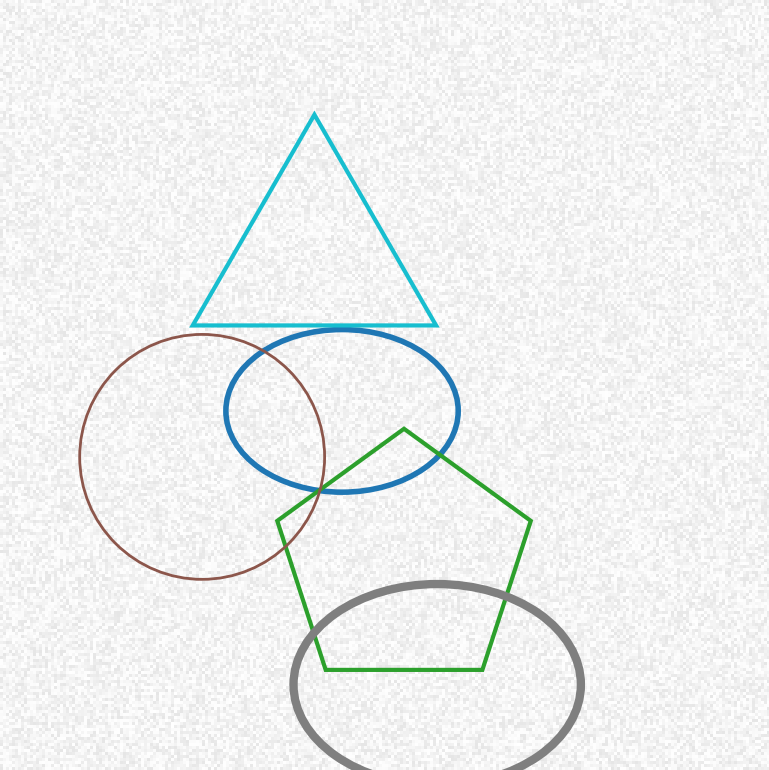[{"shape": "oval", "thickness": 2, "radius": 0.75, "center": [0.444, 0.466]}, {"shape": "pentagon", "thickness": 1.5, "radius": 0.87, "center": [0.525, 0.27]}, {"shape": "circle", "thickness": 1, "radius": 0.8, "center": [0.263, 0.407]}, {"shape": "oval", "thickness": 3, "radius": 0.93, "center": [0.568, 0.111]}, {"shape": "triangle", "thickness": 1.5, "radius": 0.91, "center": [0.408, 0.669]}]